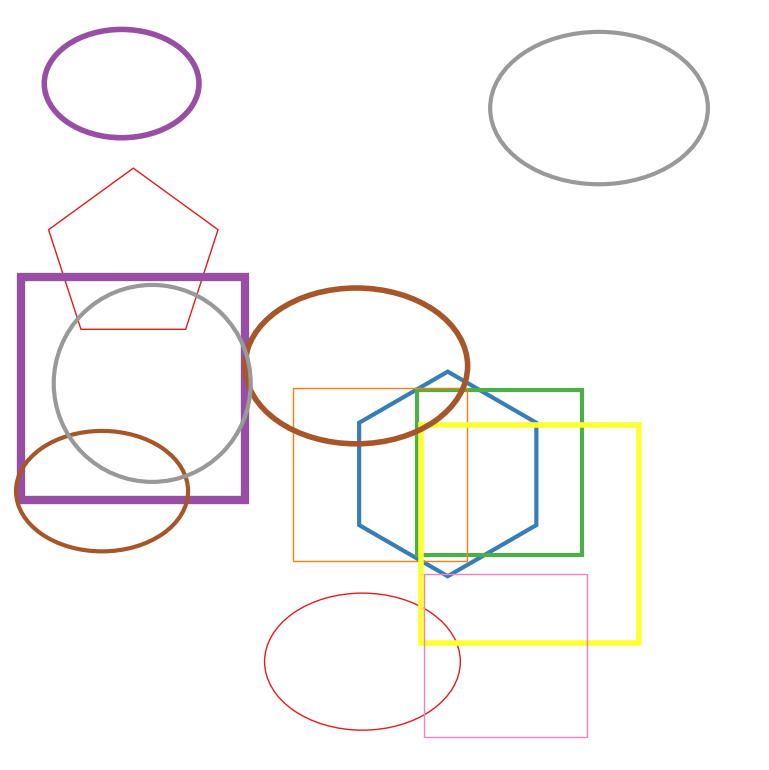[{"shape": "pentagon", "thickness": 0.5, "radius": 0.58, "center": [0.173, 0.666]}, {"shape": "oval", "thickness": 0.5, "radius": 0.64, "center": [0.471, 0.141]}, {"shape": "hexagon", "thickness": 1.5, "radius": 0.66, "center": [0.581, 0.385]}, {"shape": "square", "thickness": 1.5, "radius": 0.54, "center": [0.649, 0.386]}, {"shape": "square", "thickness": 3, "radius": 0.73, "center": [0.172, 0.496]}, {"shape": "oval", "thickness": 2, "radius": 0.5, "center": [0.158, 0.891]}, {"shape": "square", "thickness": 0.5, "radius": 0.56, "center": [0.493, 0.384]}, {"shape": "square", "thickness": 2, "radius": 0.71, "center": [0.688, 0.307]}, {"shape": "oval", "thickness": 2, "radius": 0.72, "center": [0.463, 0.525]}, {"shape": "oval", "thickness": 1.5, "radius": 0.56, "center": [0.133, 0.362]}, {"shape": "square", "thickness": 0.5, "radius": 0.53, "center": [0.656, 0.149]}, {"shape": "oval", "thickness": 1.5, "radius": 0.71, "center": [0.778, 0.86]}, {"shape": "circle", "thickness": 1.5, "radius": 0.64, "center": [0.198, 0.502]}]